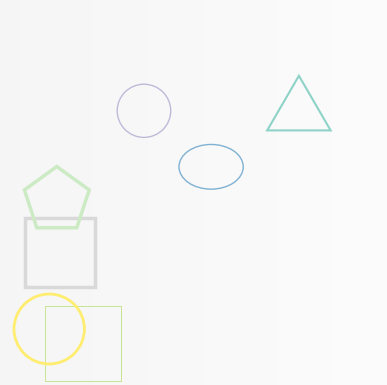[{"shape": "triangle", "thickness": 1.5, "radius": 0.47, "center": [0.771, 0.709]}, {"shape": "circle", "thickness": 1, "radius": 0.35, "center": [0.372, 0.712]}, {"shape": "oval", "thickness": 1, "radius": 0.41, "center": [0.545, 0.567]}, {"shape": "square", "thickness": 0.5, "radius": 0.49, "center": [0.215, 0.108]}, {"shape": "square", "thickness": 2.5, "radius": 0.45, "center": [0.155, 0.344]}, {"shape": "pentagon", "thickness": 2.5, "radius": 0.44, "center": [0.147, 0.48]}, {"shape": "circle", "thickness": 2, "radius": 0.45, "center": [0.127, 0.145]}]